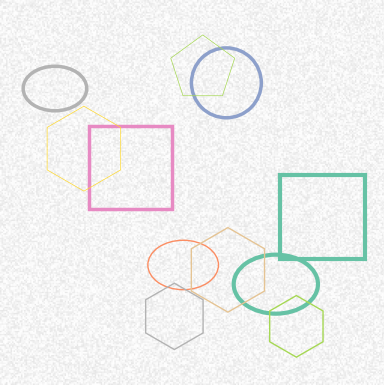[{"shape": "square", "thickness": 3, "radius": 0.55, "center": [0.837, 0.436]}, {"shape": "oval", "thickness": 3, "radius": 0.55, "center": [0.716, 0.262]}, {"shape": "oval", "thickness": 1, "radius": 0.46, "center": [0.476, 0.312]}, {"shape": "circle", "thickness": 2.5, "radius": 0.45, "center": [0.588, 0.785]}, {"shape": "square", "thickness": 2.5, "radius": 0.54, "center": [0.339, 0.565]}, {"shape": "hexagon", "thickness": 1, "radius": 0.4, "center": [0.77, 0.152]}, {"shape": "pentagon", "thickness": 0.5, "radius": 0.44, "center": [0.527, 0.822]}, {"shape": "hexagon", "thickness": 0.5, "radius": 0.55, "center": [0.218, 0.614]}, {"shape": "hexagon", "thickness": 1, "radius": 0.55, "center": [0.592, 0.299]}, {"shape": "oval", "thickness": 2.5, "radius": 0.41, "center": [0.143, 0.77]}, {"shape": "hexagon", "thickness": 1, "radius": 0.43, "center": [0.453, 0.178]}]